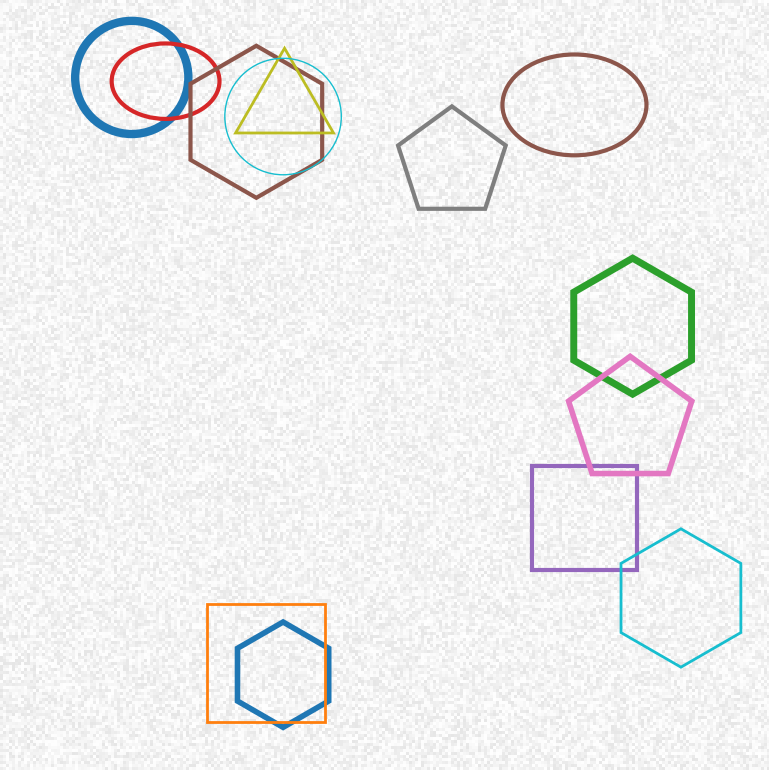[{"shape": "circle", "thickness": 3, "radius": 0.37, "center": [0.171, 0.899]}, {"shape": "hexagon", "thickness": 2, "radius": 0.34, "center": [0.368, 0.124]}, {"shape": "square", "thickness": 1, "radius": 0.39, "center": [0.345, 0.139]}, {"shape": "hexagon", "thickness": 2.5, "radius": 0.44, "center": [0.822, 0.576]}, {"shape": "oval", "thickness": 1.5, "radius": 0.35, "center": [0.215, 0.895]}, {"shape": "square", "thickness": 1.5, "radius": 0.34, "center": [0.759, 0.327]}, {"shape": "oval", "thickness": 1.5, "radius": 0.47, "center": [0.746, 0.864]}, {"shape": "hexagon", "thickness": 1.5, "radius": 0.49, "center": [0.333, 0.842]}, {"shape": "pentagon", "thickness": 2, "radius": 0.42, "center": [0.818, 0.453]}, {"shape": "pentagon", "thickness": 1.5, "radius": 0.37, "center": [0.587, 0.788]}, {"shape": "triangle", "thickness": 1, "radius": 0.37, "center": [0.37, 0.864]}, {"shape": "hexagon", "thickness": 1, "radius": 0.45, "center": [0.884, 0.223]}, {"shape": "circle", "thickness": 0.5, "radius": 0.38, "center": [0.368, 0.849]}]